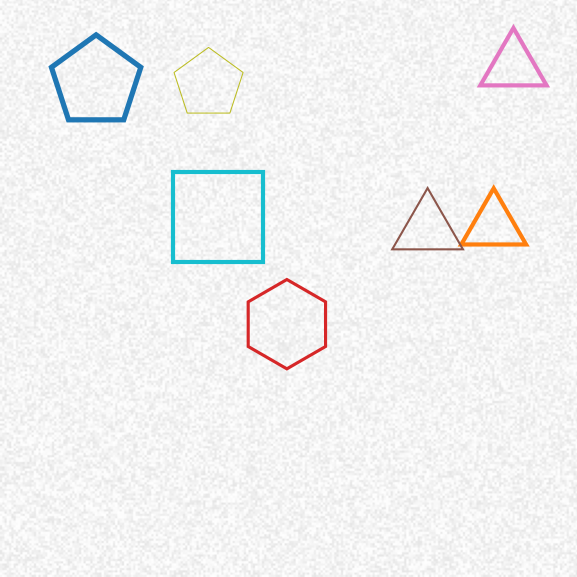[{"shape": "pentagon", "thickness": 2.5, "radius": 0.41, "center": [0.166, 0.857]}, {"shape": "triangle", "thickness": 2, "radius": 0.32, "center": [0.855, 0.608]}, {"shape": "hexagon", "thickness": 1.5, "radius": 0.39, "center": [0.497, 0.438]}, {"shape": "triangle", "thickness": 1, "radius": 0.35, "center": [0.74, 0.603]}, {"shape": "triangle", "thickness": 2, "radius": 0.33, "center": [0.889, 0.884]}, {"shape": "pentagon", "thickness": 0.5, "radius": 0.31, "center": [0.361, 0.854]}, {"shape": "square", "thickness": 2, "radius": 0.39, "center": [0.377, 0.623]}]